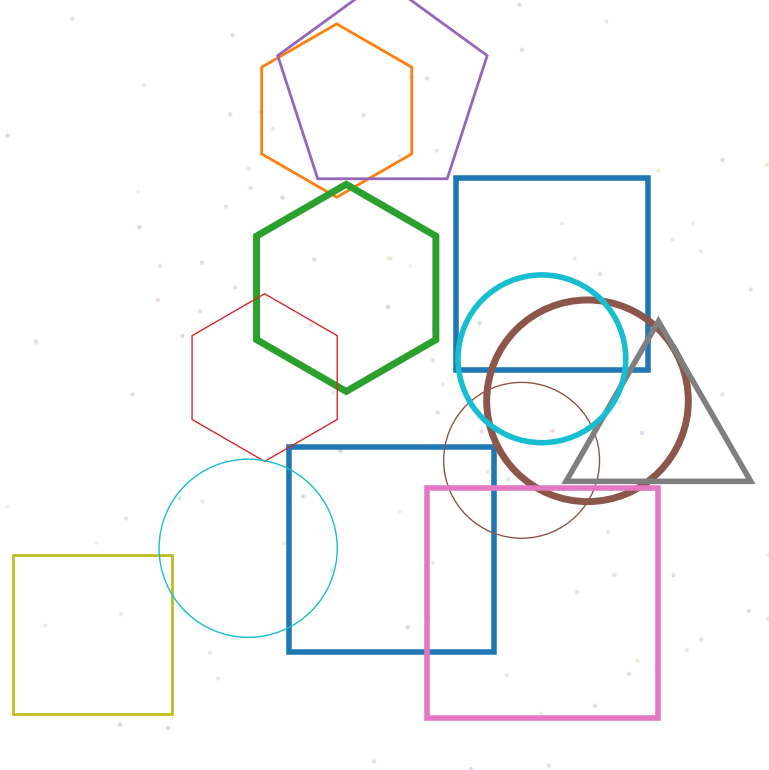[{"shape": "square", "thickness": 2, "radius": 0.62, "center": [0.717, 0.644]}, {"shape": "square", "thickness": 2, "radius": 0.67, "center": [0.508, 0.286]}, {"shape": "hexagon", "thickness": 1, "radius": 0.56, "center": [0.437, 0.856]}, {"shape": "hexagon", "thickness": 2.5, "radius": 0.67, "center": [0.45, 0.626]}, {"shape": "hexagon", "thickness": 0.5, "radius": 0.54, "center": [0.344, 0.51]}, {"shape": "pentagon", "thickness": 1, "radius": 0.72, "center": [0.497, 0.884]}, {"shape": "circle", "thickness": 0.5, "radius": 0.51, "center": [0.677, 0.402]}, {"shape": "circle", "thickness": 2.5, "radius": 0.65, "center": [0.763, 0.479]}, {"shape": "square", "thickness": 2, "radius": 0.75, "center": [0.704, 0.217]}, {"shape": "triangle", "thickness": 2, "radius": 0.69, "center": [0.855, 0.444]}, {"shape": "square", "thickness": 1, "radius": 0.52, "center": [0.12, 0.176]}, {"shape": "circle", "thickness": 0.5, "radius": 0.58, "center": [0.322, 0.288]}, {"shape": "circle", "thickness": 2, "radius": 0.54, "center": [0.704, 0.534]}]